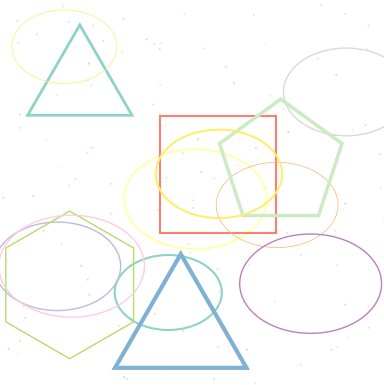[{"shape": "triangle", "thickness": 2, "radius": 0.78, "center": [0.207, 0.779]}, {"shape": "oval", "thickness": 1.5, "radius": 0.7, "center": [0.437, 0.24]}, {"shape": "oval", "thickness": 1.5, "radius": 0.93, "center": [0.507, 0.483]}, {"shape": "oval", "thickness": 1, "radius": 0.82, "center": [0.149, 0.308]}, {"shape": "square", "thickness": 1.5, "radius": 0.76, "center": [0.567, 0.546]}, {"shape": "triangle", "thickness": 3, "radius": 0.99, "center": [0.47, 0.143]}, {"shape": "oval", "thickness": 0.5, "radius": 0.79, "center": [0.72, 0.468]}, {"shape": "hexagon", "thickness": 1, "radius": 0.96, "center": [0.181, 0.26]}, {"shape": "oval", "thickness": 1, "radius": 0.95, "center": [0.186, 0.309]}, {"shape": "oval", "thickness": 1, "radius": 0.81, "center": [0.899, 0.761]}, {"shape": "oval", "thickness": 1, "radius": 0.92, "center": [0.807, 0.263]}, {"shape": "pentagon", "thickness": 2.5, "radius": 0.84, "center": [0.729, 0.575]}, {"shape": "oval", "thickness": 0.5, "radius": 0.68, "center": [0.167, 0.879]}, {"shape": "oval", "thickness": 1.5, "radius": 0.82, "center": [0.569, 0.548]}]